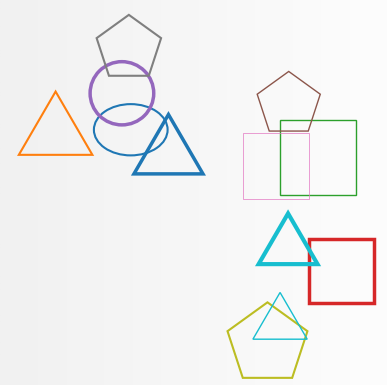[{"shape": "oval", "thickness": 1.5, "radius": 0.48, "center": [0.337, 0.663]}, {"shape": "triangle", "thickness": 2.5, "radius": 0.51, "center": [0.435, 0.6]}, {"shape": "triangle", "thickness": 1.5, "radius": 0.55, "center": [0.143, 0.653]}, {"shape": "square", "thickness": 1, "radius": 0.49, "center": [0.821, 0.591]}, {"shape": "square", "thickness": 2.5, "radius": 0.42, "center": [0.881, 0.296]}, {"shape": "circle", "thickness": 2.5, "radius": 0.41, "center": [0.315, 0.758]}, {"shape": "pentagon", "thickness": 1, "radius": 0.43, "center": [0.745, 0.729]}, {"shape": "square", "thickness": 0.5, "radius": 0.43, "center": [0.712, 0.569]}, {"shape": "pentagon", "thickness": 1.5, "radius": 0.44, "center": [0.333, 0.874]}, {"shape": "pentagon", "thickness": 1.5, "radius": 0.54, "center": [0.69, 0.106]}, {"shape": "triangle", "thickness": 1, "radius": 0.4, "center": [0.723, 0.159]}, {"shape": "triangle", "thickness": 3, "radius": 0.44, "center": [0.743, 0.358]}]